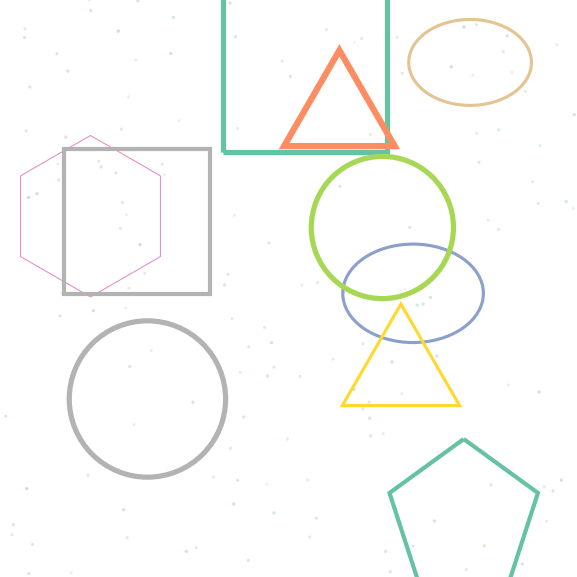[{"shape": "pentagon", "thickness": 2, "radius": 0.68, "center": [0.803, 0.104]}, {"shape": "square", "thickness": 2.5, "radius": 0.71, "center": [0.528, 0.877]}, {"shape": "triangle", "thickness": 3, "radius": 0.55, "center": [0.588, 0.801]}, {"shape": "oval", "thickness": 1.5, "radius": 0.61, "center": [0.715, 0.491]}, {"shape": "hexagon", "thickness": 0.5, "radius": 0.7, "center": [0.157, 0.625]}, {"shape": "circle", "thickness": 2.5, "radius": 0.62, "center": [0.662, 0.605]}, {"shape": "triangle", "thickness": 1.5, "radius": 0.59, "center": [0.694, 0.355]}, {"shape": "oval", "thickness": 1.5, "radius": 0.53, "center": [0.814, 0.891]}, {"shape": "square", "thickness": 2, "radius": 0.63, "center": [0.237, 0.616]}, {"shape": "circle", "thickness": 2.5, "radius": 0.68, "center": [0.255, 0.308]}]